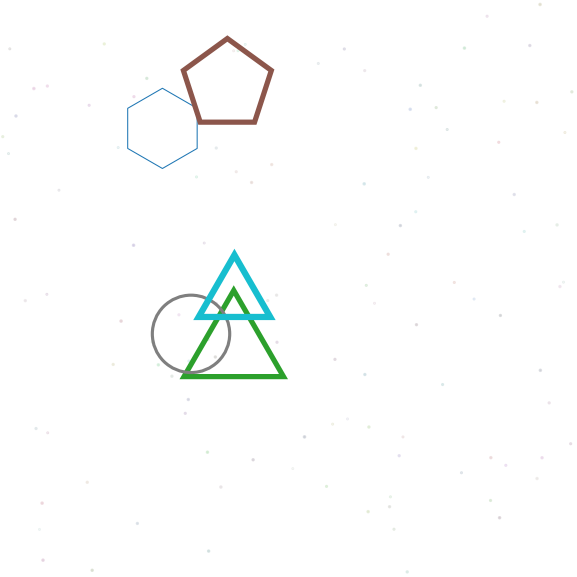[{"shape": "hexagon", "thickness": 0.5, "radius": 0.35, "center": [0.281, 0.777]}, {"shape": "triangle", "thickness": 2.5, "radius": 0.5, "center": [0.405, 0.397]}, {"shape": "pentagon", "thickness": 2.5, "radius": 0.4, "center": [0.394, 0.852]}, {"shape": "circle", "thickness": 1.5, "radius": 0.33, "center": [0.331, 0.421]}, {"shape": "triangle", "thickness": 3, "radius": 0.36, "center": [0.406, 0.486]}]